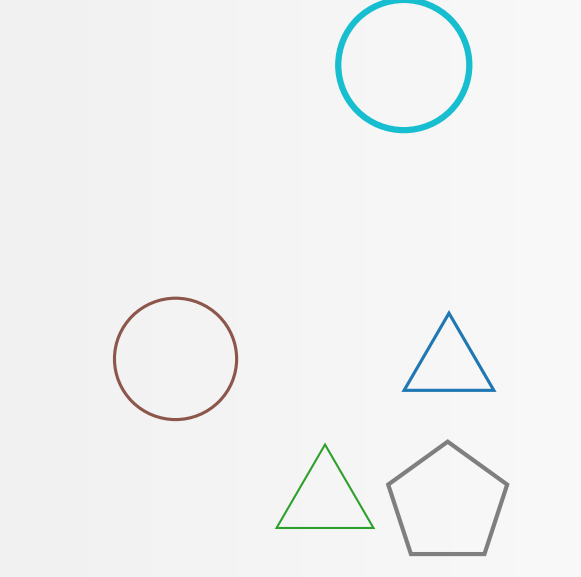[{"shape": "triangle", "thickness": 1.5, "radius": 0.45, "center": [0.772, 0.368]}, {"shape": "triangle", "thickness": 1, "radius": 0.48, "center": [0.559, 0.133]}, {"shape": "circle", "thickness": 1.5, "radius": 0.53, "center": [0.302, 0.378]}, {"shape": "pentagon", "thickness": 2, "radius": 0.54, "center": [0.77, 0.127]}, {"shape": "circle", "thickness": 3, "radius": 0.56, "center": [0.695, 0.886]}]